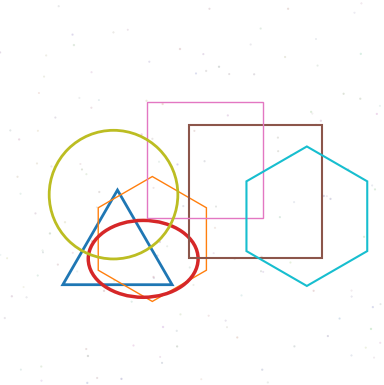[{"shape": "triangle", "thickness": 2, "radius": 0.82, "center": [0.305, 0.342]}, {"shape": "hexagon", "thickness": 1, "radius": 0.81, "center": [0.396, 0.379]}, {"shape": "oval", "thickness": 2.5, "radius": 0.71, "center": [0.372, 0.328]}, {"shape": "square", "thickness": 1.5, "radius": 0.86, "center": [0.663, 0.503]}, {"shape": "square", "thickness": 1, "radius": 0.75, "center": [0.532, 0.585]}, {"shape": "circle", "thickness": 2, "radius": 0.84, "center": [0.295, 0.494]}, {"shape": "hexagon", "thickness": 1.5, "radius": 0.91, "center": [0.797, 0.438]}]